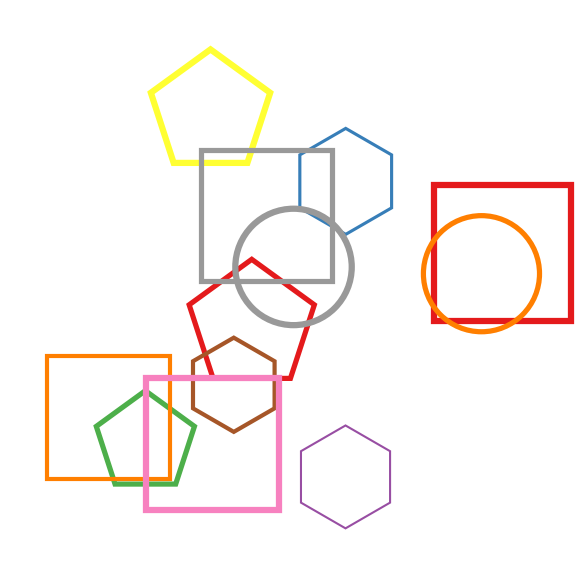[{"shape": "pentagon", "thickness": 2.5, "radius": 0.57, "center": [0.436, 0.436]}, {"shape": "square", "thickness": 3, "radius": 0.59, "center": [0.87, 0.561]}, {"shape": "hexagon", "thickness": 1.5, "radius": 0.46, "center": [0.599, 0.685]}, {"shape": "pentagon", "thickness": 2.5, "radius": 0.45, "center": [0.252, 0.233]}, {"shape": "hexagon", "thickness": 1, "radius": 0.45, "center": [0.598, 0.173]}, {"shape": "circle", "thickness": 2.5, "radius": 0.5, "center": [0.834, 0.525]}, {"shape": "square", "thickness": 2, "radius": 0.53, "center": [0.188, 0.277]}, {"shape": "pentagon", "thickness": 3, "radius": 0.54, "center": [0.365, 0.805]}, {"shape": "hexagon", "thickness": 2, "radius": 0.41, "center": [0.405, 0.333]}, {"shape": "square", "thickness": 3, "radius": 0.57, "center": [0.368, 0.23]}, {"shape": "square", "thickness": 2.5, "radius": 0.57, "center": [0.461, 0.626]}, {"shape": "circle", "thickness": 3, "radius": 0.5, "center": [0.508, 0.537]}]